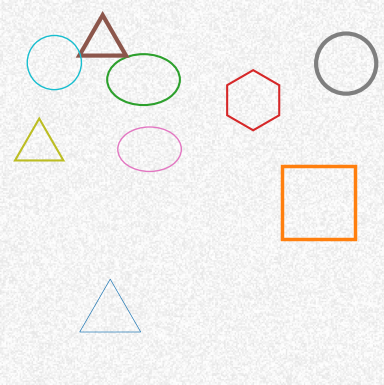[{"shape": "triangle", "thickness": 0.5, "radius": 0.46, "center": [0.286, 0.183]}, {"shape": "square", "thickness": 2.5, "radius": 0.47, "center": [0.826, 0.474]}, {"shape": "oval", "thickness": 1.5, "radius": 0.47, "center": [0.373, 0.793]}, {"shape": "hexagon", "thickness": 1.5, "radius": 0.39, "center": [0.658, 0.74]}, {"shape": "triangle", "thickness": 3, "radius": 0.35, "center": [0.267, 0.891]}, {"shape": "oval", "thickness": 1, "radius": 0.41, "center": [0.388, 0.612]}, {"shape": "circle", "thickness": 3, "radius": 0.39, "center": [0.899, 0.835]}, {"shape": "triangle", "thickness": 1.5, "radius": 0.36, "center": [0.102, 0.619]}, {"shape": "circle", "thickness": 1, "radius": 0.35, "center": [0.141, 0.838]}]